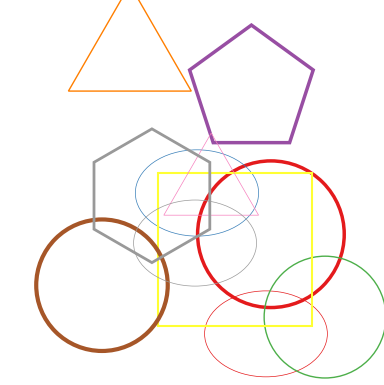[{"shape": "oval", "thickness": 0.5, "radius": 0.8, "center": [0.691, 0.133]}, {"shape": "circle", "thickness": 2.5, "radius": 0.95, "center": [0.704, 0.392]}, {"shape": "oval", "thickness": 0.5, "radius": 0.8, "center": [0.512, 0.499]}, {"shape": "circle", "thickness": 1, "radius": 0.79, "center": [0.844, 0.176]}, {"shape": "pentagon", "thickness": 2.5, "radius": 0.84, "center": [0.653, 0.766]}, {"shape": "triangle", "thickness": 1, "radius": 0.92, "center": [0.337, 0.856]}, {"shape": "square", "thickness": 1.5, "radius": 1.0, "center": [0.61, 0.352]}, {"shape": "circle", "thickness": 3, "radius": 0.85, "center": [0.265, 0.259]}, {"shape": "triangle", "thickness": 0.5, "radius": 0.71, "center": [0.549, 0.512]}, {"shape": "oval", "thickness": 0.5, "radius": 0.8, "center": [0.507, 0.369]}, {"shape": "hexagon", "thickness": 2, "radius": 0.87, "center": [0.395, 0.492]}]